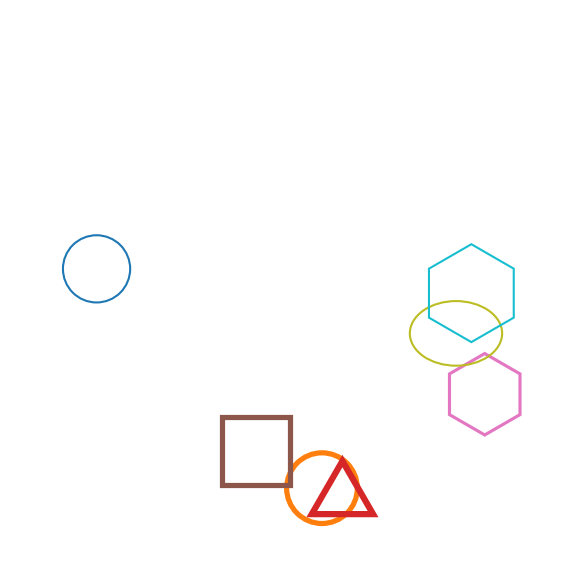[{"shape": "circle", "thickness": 1, "radius": 0.29, "center": [0.167, 0.534]}, {"shape": "circle", "thickness": 2.5, "radius": 0.31, "center": [0.558, 0.154]}, {"shape": "triangle", "thickness": 3, "radius": 0.31, "center": [0.593, 0.14]}, {"shape": "square", "thickness": 2.5, "radius": 0.29, "center": [0.444, 0.217]}, {"shape": "hexagon", "thickness": 1.5, "radius": 0.35, "center": [0.839, 0.316]}, {"shape": "oval", "thickness": 1, "radius": 0.4, "center": [0.79, 0.422]}, {"shape": "hexagon", "thickness": 1, "radius": 0.42, "center": [0.816, 0.491]}]